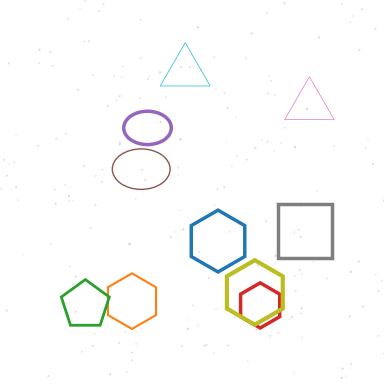[{"shape": "hexagon", "thickness": 2.5, "radius": 0.4, "center": [0.566, 0.374]}, {"shape": "hexagon", "thickness": 1.5, "radius": 0.36, "center": [0.343, 0.218]}, {"shape": "pentagon", "thickness": 2, "radius": 0.33, "center": [0.222, 0.208]}, {"shape": "hexagon", "thickness": 2.5, "radius": 0.29, "center": [0.676, 0.207]}, {"shape": "oval", "thickness": 2.5, "radius": 0.31, "center": [0.383, 0.668]}, {"shape": "oval", "thickness": 1, "radius": 0.38, "center": [0.367, 0.561]}, {"shape": "triangle", "thickness": 0.5, "radius": 0.37, "center": [0.804, 0.726]}, {"shape": "square", "thickness": 2.5, "radius": 0.35, "center": [0.793, 0.4]}, {"shape": "hexagon", "thickness": 3, "radius": 0.42, "center": [0.662, 0.24]}, {"shape": "triangle", "thickness": 0.5, "radius": 0.37, "center": [0.481, 0.814]}]